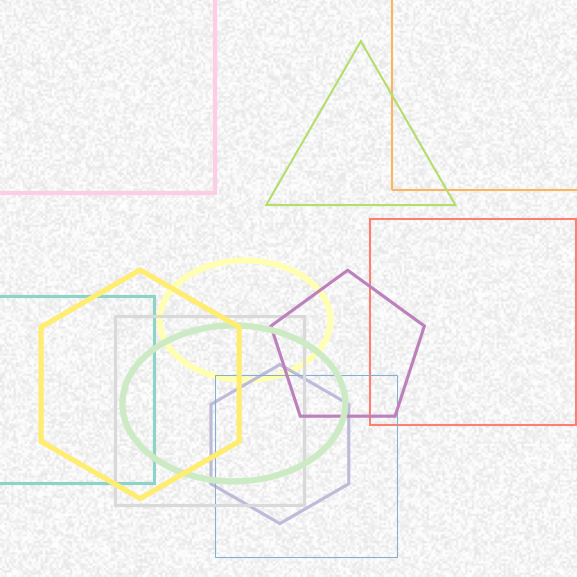[{"shape": "square", "thickness": 1.5, "radius": 0.81, "center": [0.105, 0.325]}, {"shape": "oval", "thickness": 3, "radius": 0.74, "center": [0.424, 0.445]}, {"shape": "hexagon", "thickness": 1.5, "radius": 0.69, "center": [0.485, 0.23]}, {"shape": "square", "thickness": 1, "radius": 0.89, "center": [0.819, 0.442]}, {"shape": "square", "thickness": 0.5, "radius": 0.79, "center": [0.53, 0.192]}, {"shape": "square", "thickness": 1, "radius": 0.91, "center": [0.86, 0.851]}, {"shape": "triangle", "thickness": 1, "radius": 0.95, "center": [0.625, 0.739]}, {"shape": "square", "thickness": 2, "radius": 1.0, "center": [0.172, 0.864]}, {"shape": "square", "thickness": 1.5, "radius": 0.82, "center": [0.363, 0.288]}, {"shape": "pentagon", "thickness": 1.5, "radius": 0.7, "center": [0.602, 0.391]}, {"shape": "oval", "thickness": 3, "radius": 0.96, "center": [0.405, 0.301]}, {"shape": "hexagon", "thickness": 2.5, "radius": 0.99, "center": [0.243, 0.334]}]